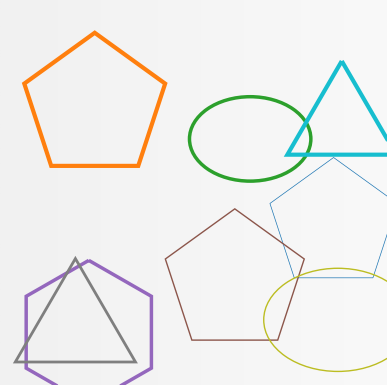[{"shape": "pentagon", "thickness": 0.5, "radius": 0.86, "center": [0.861, 0.418]}, {"shape": "pentagon", "thickness": 3, "radius": 0.96, "center": [0.244, 0.724]}, {"shape": "oval", "thickness": 2.5, "radius": 0.78, "center": [0.646, 0.639]}, {"shape": "hexagon", "thickness": 2.5, "radius": 0.93, "center": [0.229, 0.137]}, {"shape": "pentagon", "thickness": 1, "radius": 0.94, "center": [0.606, 0.269]}, {"shape": "triangle", "thickness": 2, "radius": 0.9, "center": [0.195, 0.149]}, {"shape": "oval", "thickness": 1, "radius": 0.96, "center": [0.872, 0.169]}, {"shape": "triangle", "thickness": 3, "radius": 0.81, "center": [0.882, 0.679]}]